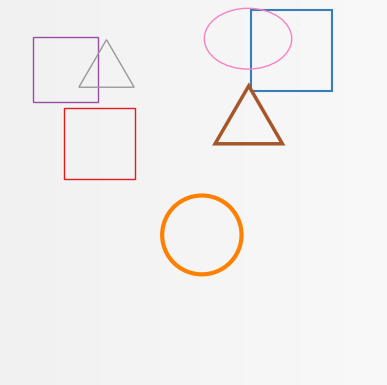[{"shape": "square", "thickness": 1, "radius": 0.46, "center": [0.257, 0.627]}, {"shape": "square", "thickness": 1.5, "radius": 0.52, "center": [0.752, 0.87]}, {"shape": "square", "thickness": 1, "radius": 0.42, "center": [0.169, 0.82]}, {"shape": "circle", "thickness": 3, "radius": 0.51, "center": [0.521, 0.39]}, {"shape": "triangle", "thickness": 2.5, "radius": 0.5, "center": [0.642, 0.677]}, {"shape": "oval", "thickness": 1, "radius": 0.56, "center": [0.64, 0.9]}, {"shape": "triangle", "thickness": 1, "radius": 0.41, "center": [0.275, 0.815]}]